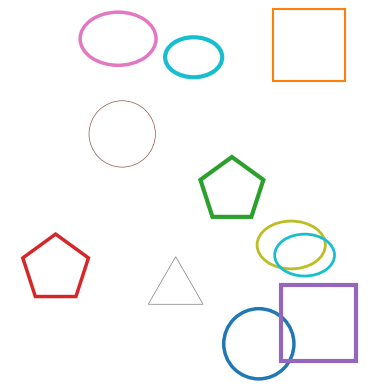[{"shape": "circle", "thickness": 2.5, "radius": 0.46, "center": [0.672, 0.107]}, {"shape": "square", "thickness": 1.5, "radius": 0.47, "center": [0.803, 0.883]}, {"shape": "pentagon", "thickness": 3, "radius": 0.43, "center": [0.602, 0.506]}, {"shape": "pentagon", "thickness": 2.5, "radius": 0.45, "center": [0.144, 0.302]}, {"shape": "square", "thickness": 3, "radius": 0.49, "center": [0.828, 0.161]}, {"shape": "circle", "thickness": 0.5, "radius": 0.43, "center": [0.317, 0.652]}, {"shape": "oval", "thickness": 2.5, "radius": 0.49, "center": [0.307, 0.899]}, {"shape": "triangle", "thickness": 0.5, "radius": 0.41, "center": [0.456, 0.251]}, {"shape": "oval", "thickness": 2, "radius": 0.44, "center": [0.756, 0.364]}, {"shape": "oval", "thickness": 3, "radius": 0.37, "center": [0.503, 0.851]}, {"shape": "oval", "thickness": 2, "radius": 0.39, "center": [0.791, 0.337]}]